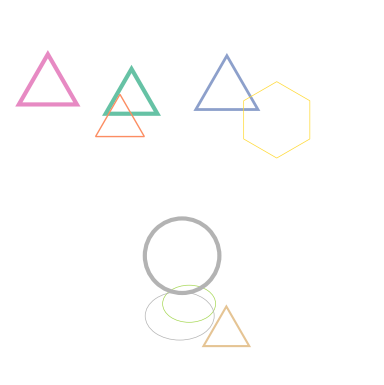[{"shape": "triangle", "thickness": 3, "radius": 0.39, "center": [0.342, 0.743]}, {"shape": "triangle", "thickness": 1, "radius": 0.37, "center": [0.312, 0.682]}, {"shape": "triangle", "thickness": 2, "radius": 0.47, "center": [0.589, 0.762]}, {"shape": "triangle", "thickness": 3, "radius": 0.43, "center": [0.124, 0.772]}, {"shape": "oval", "thickness": 0.5, "radius": 0.34, "center": [0.491, 0.211]}, {"shape": "hexagon", "thickness": 0.5, "radius": 0.5, "center": [0.719, 0.689]}, {"shape": "triangle", "thickness": 1.5, "radius": 0.34, "center": [0.588, 0.135]}, {"shape": "circle", "thickness": 3, "radius": 0.48, "center": [0.473, 0.336]}, {"shape": "oval", "thickness": 0.5, "radius": 0.45, "center": [0.467, 0.179]}]